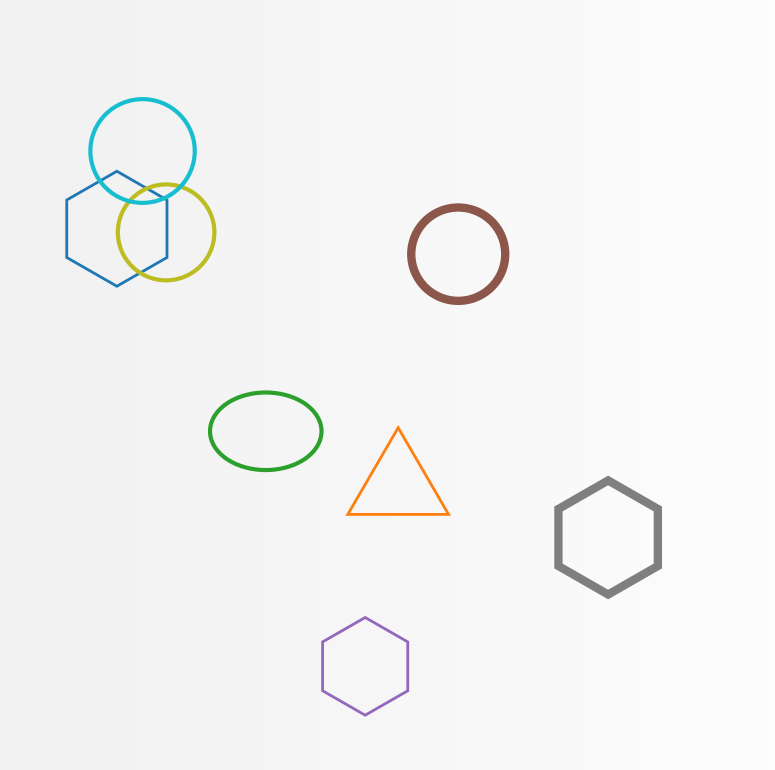[{"shape": "hexagon", "thickness": 1, "radius": 0.37, "center": [0.151, 0.703]}, {"shape": "triangle", "thickness": 1, "radius": 0.38, "center": [0.514, 0.369]}, {"shape": "oval", "thickness": 1.5, "radius": 0.36, "center": [0.343, 0.44]}, {"shape": "hexagon", "thickness": 1, "radius": 0.32, "center": [0.471, 0.135]}, {"shape": "circle", "thickness": 3, "radius": 0.3, "center": [0.591, 0.67]}, {"shape": "hexagon", "thickness": 3, "radius": 0.37, "center": [0.785, 0.302]}, {"shape": "circle", "thickness": 1.5, "radius": 0.31, "center": [0.214, 0.698]}, {"shape": "circle", "thickness": 1.5, "radius": 0.34, "center": [0.184, 0.804]}]